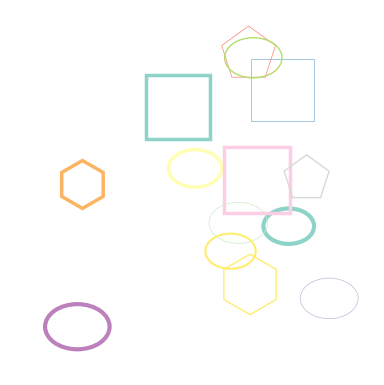[{"shape": "square", "thickness": 2.5, "radius": 0.42, "center": [0.462, 0.721]}, {"shape": "oval", "thickness": 3, "radius": 0.33, "center": [0.75, 0.412]}, {"shape": "oval", "thickness": 2.5, "radius": 0.35, "center": [0.507, 0.563]}, {"shape": "oval", "thickness": 0.5, "radius": 0.38, "center": [0.855, 0.225]}, {"shape": "pentagon", "thickness": 0.5, "radius": 0.37, "center": [0.646, 0.859]}, {"shape": "square", "thickness": 0.5, "radius": 0.41, "center": [0.734, 0.766]}, {"shape": "hexagon", "thickness": 2.5, "radius": 0.31, "center": [0.214, 0.521]}, {"shape": "oval", "thickness": 1, "radius": 0.37, "center": [0.658, 0.85]}, {"shape": "square", "thickness": 2.5, "radius": 0.43, "center": [0.667, 0.532]}, {"shape": "pentagon", "thickness": 1, "radius": 0.31, "center": [0.796, 0.536]}, {"shape": "oval", "thickness": 3, "radius": 0.42, "center": [0.201, 0.151]}, {"shape": "oval", "thickness": 0.5, "radius": 0.38, "center": [0.619, 0.421]}, {"shape": "oval", "thickness": 1.5, "radius": 0.33, "center": [0.599, 0.348]}, {"shape": "hexagon", "thickness": 1, "radius": 0.39, "center": [0.649, 0.261]}]